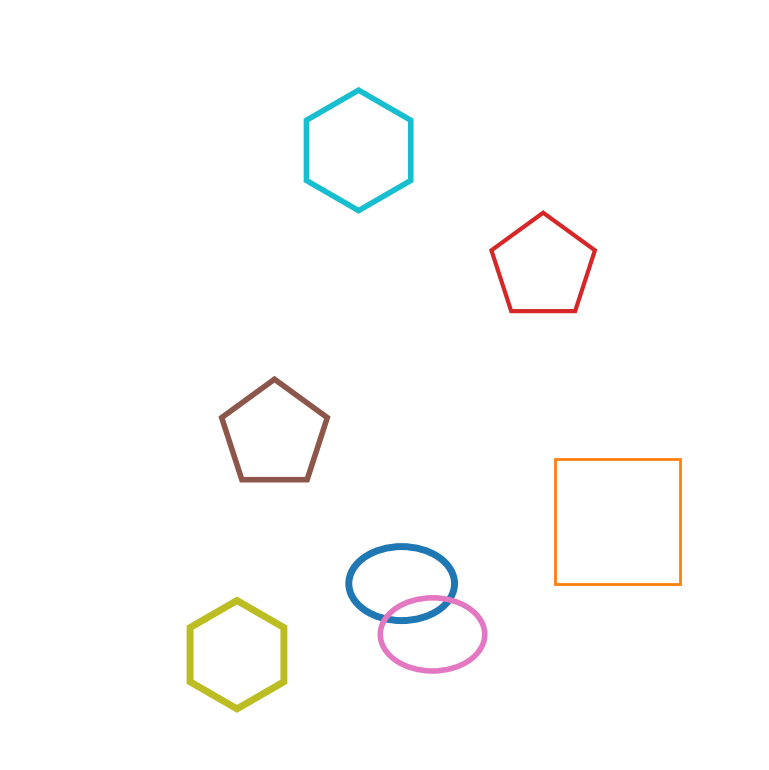[{"shape": "oval", "thickness": 2.5, "radius": 0.34, "center": [0.522, 0.242]}, {"shape": "square", "thickness": 1, "radius": 0.41, "center": [0.803, 0.322]}, {"shape": "pentagon", "thickness": 1.5, "radius": 0.35, "center": [0.705, 0.653]}, {"shape": "pentagon", "thickness": 2, "radius": 0.36, "center": [0.356, 0.435]}, {"shape": "oval", "thickness": 2, "radius": 0.34, "center": [0.562, 0.176]}, {"shape": "hexagon", "thickness": 2.5, "radius": 0.35, "center": [0.308, 0.15]}, {"shape": "hexagon", "thickness": 2, "radius": 0.39, "center": [0.466, 0.805]}]